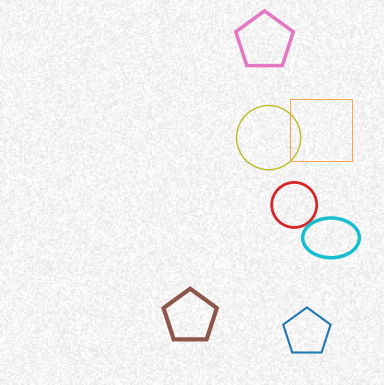[{"shape": "pentagon", "thickness": 1.5, "radius": 0.32, "center": [0.797, 0.137]}, {"shape": "square", "thickness": 0.5, "radius": 0.4, "center": [0.834, 0.663]}, {"shape": "circle", "thickness": 2, "radius": 0.29, "center": [0.764, 0.468]}, {"shape": "pentagon", "thickness": 3, "radius": 0.36, "center": [0.494, 0.177]}, {"shape": "pentagon", "thickness": 2.5, "radius": 0.39, "center": [0.687, 0.893]}, {"shape": "circle", "thickness": 1, "radius": 0.42, "center": [0.698, 0.643]}, {"shape": "oval", "thickness": 2.5, "radius": 0.37, "center": [0.86, 0.382]}]